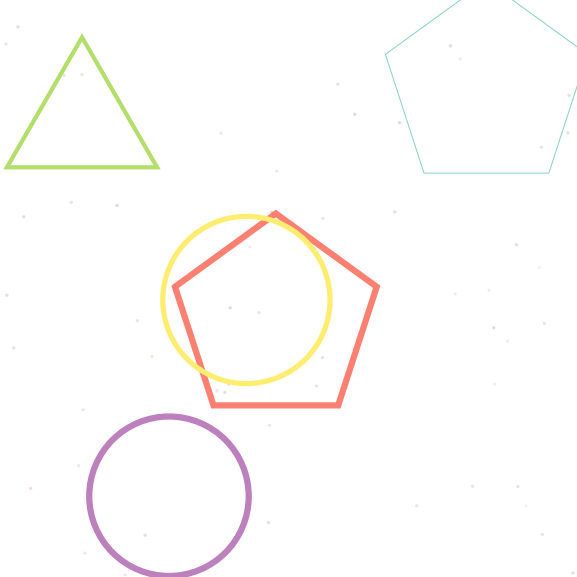[{"shape": "pentagon", "thickness": 0.5, "radius": 0.92, "center": [0.842, 0.848]}, {"shape": "pentagon", "thickness": 3, "radius": 0.92, "center": [0.478, 0.446]}, {"shape": "triangle", "thickness": 2, "radius": 0.75, "center": [0.142, 0.784]}, {"shape": "circle", "thickness": 3, "radius": 0.69, "center": [0.293, 0.14]}, {"shape": "circle", "thickness": 2.5, "radius": 0.72, "center": [0.427, 0.48]}]